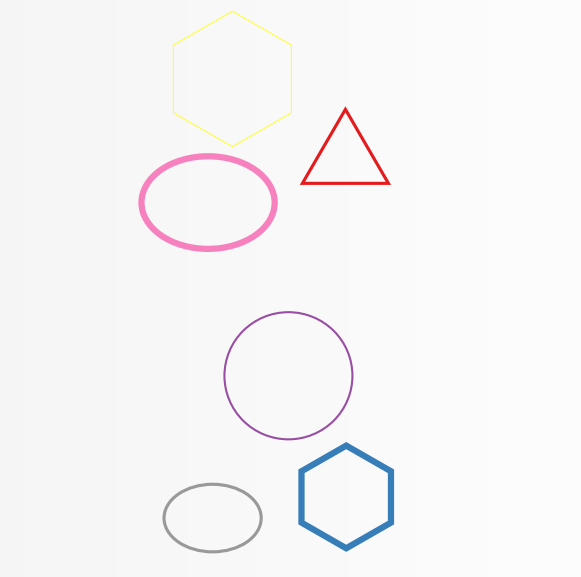[{"shape": "triangle", "thickness": 1.5, "radius": 0.43, "center": [0.594, 0.724]}, {"shape": "hexagon", "thickness": 3, "radius": 0.44, "center": [0.596, 0.139]}, {"shape": "circle", "thickness": 1, "radius": 0.55, "center": [0.496, 0.348]}, {"shape": "hexagon", "thickness": 0.5, "radius": 0.59, "center": [0.4, 0.862]}, {"shape": "oval", "thickness": 3, "radius": 0.57, "center": [0.358, 0.648]}, {"shape": "oval", "thickness": 1.5, "radius": 0.42, "center": [0.366, 0.102]}]